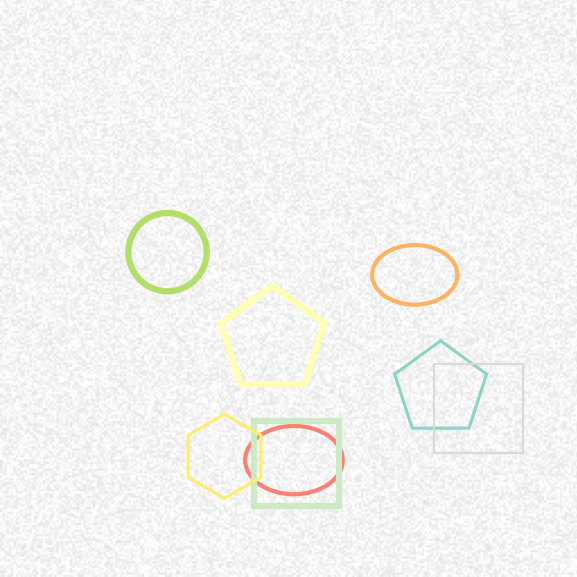[{"shape": "pentagon", "thickness": 1.5, "radius": 0.42, "center": [0.763, 0.325]}, {"shape": "pentagon", "thickness": 3, "radius": 0.47, "center": [0.472, 0.41]}, {"shape": "oval", "thickness": 2, "radius": 0.42, "center": [0.509, 0.202]}, {"shape": "oval", "thickness": 2, "radius": 0.37, "center": [0.718, 0.523]}, {"shape": "circle", "thickness": 3, "radius": 0.34, "center": [0.29, 0.563]}, {"shape": "square", "thickness": 1, "radius": 0.39, "center": [0.828, 0.292]}, {"shape": "square", "thickness": 3, "radius": 0.37, "center": [0.514, 0.196]}, {"shape": "hexagon", "thickness": 1.5, "radius": 0.36, "center": [0.389, 0.209]}]